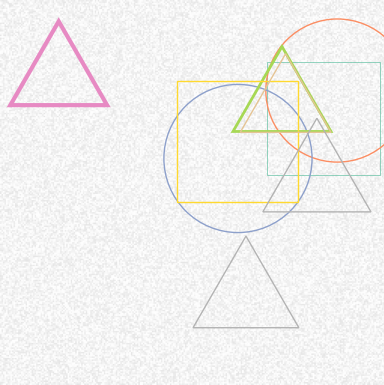[{"shape": "square", "thickness": 0.5, "radius": 0.73, "center": [0.84, 0.693]}, {"shape": "circle", "thickness": 1, "radius": 0.93, "center": [0.876, 0.765]}, {"shape": "circle", "thickness": 1, "radius": 0.96, "center": [0.618, 0.588]}, {"shape": "triangle", "thickness": 3, "radius": 0.73, "center": [0.152, 0.799]}, {"shape": "triangle", "thickness": 2, "radius": 0.73, "center": [0.732, 0.732]}, {"shape": "square", "thickness": 1, "radius": 0.78, "center": [0.617, 0.633]}, {"shape": "triangle", "thickness": 1, "radius": 0.68, "center": [0.742, 0.724]}, {"shape": "triangle", "thickness": 1, "radius": 0.81, "center": [0.823, 0.531]}, {"shape": "triangle", "thickness": 1, "radius": 0.79, "center": [0.639, 0.228]}]